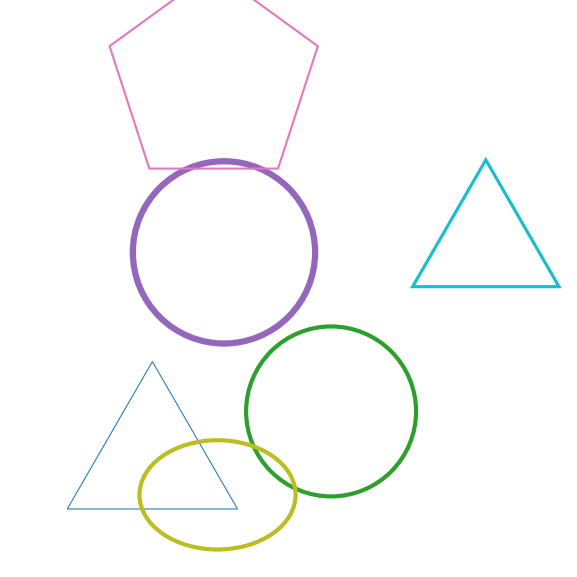[{"shape": "triangle", "thickness": 0.5, "radius": 0.85, "center": [0.264, 0.203]}, {"shape": "circle", "thickness": 2, "radius": 0.74, "center": [0.573, 0.287]}, {"shape": "circle", "thickness": 3, "radius": 0.79, "center": [0.388, 0.562]}, {"shape": "pentagon", "thickness": 1, "radius": 0.95, "center": [0.37, 0.861]}, {"shape": "oval", "thickness": 2, "radius": 0.68, "center": [0.377, 0.142]}, {"shape": "triangle", "thickness": 1.5, "radius": 0.73, "center": [0.841, 0.576]}]